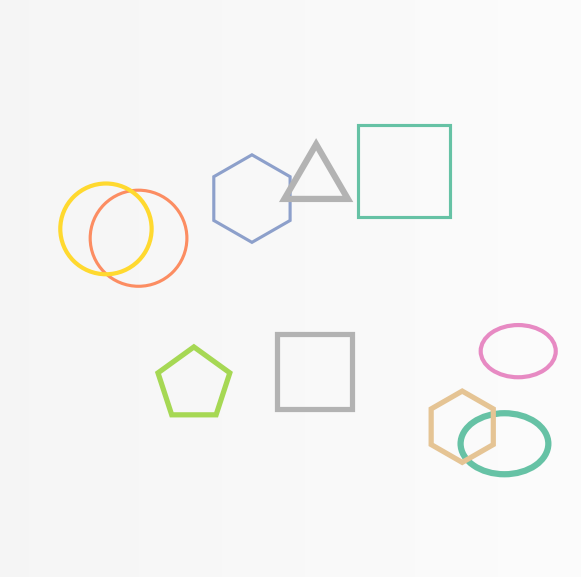[{"shape": "oval", "thickness": 3, "radius": 0.38, "center": [0.868, 0.231]}, {"shape": "square", "thickness": 1.5, "radius": 0.4, "center": [0.695, 0.703]}, {"shape": "circle", "thickness": 1.5, "radius": 0.42, "center": [0.238, 0.587]}, {"shape": "hexagon", "thickness": 1.5, "radius": 0.38, "center": [0.433, 0.655]}, {"shape": "oval", "thickness": 2, "radius": 0.32, "center": [0.892, 0.391]}, {"shape": "pentagon", "thickness": 2.5, "radius": 0.32, "center": [0.334, 0.333]}, {"shape": "circle", "thickness": 2, "radius": 0.39, "center": [0.182, 0.603]}, {"shape": "hexagon", "thickness": 2.5, "radius": 0.31, "center": [0.795, 0.26]}, {"shape": "square", "thickness": 2.5, "radius": 0.32, "center": [0.541, 0.356]}, {"shape": "triangle", "thickness": 3, "radius": 0.32, "center": [0.544, 0.686]}]